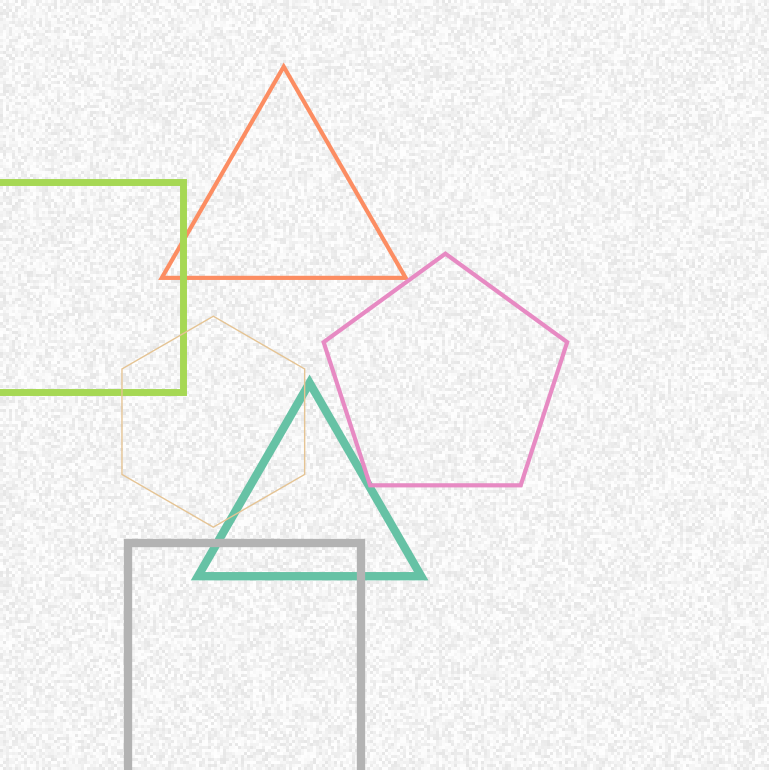[{"shape": "triangle", "thickness": 3, "radius": 0.84, "center": [0.402, 0.335]}, {"shape": "triangle", "thickness": 1.5, "radius": 0.91, "center": [0.368, 0.731]}, {"shape": "pentagon", "thickness": 1.5, "radius": 0.83, "center": [0.578, 0.504]}, {"shape": "square", "thickness": 2.5, "radius": 0.68, "center": [0.101, 0.628]}, {"shape": "hexagon", "thickness": 0.5, "radius": 0.68, "center": [0.277, 0.452]}, {"shape": "square", "thickness": 3, "radius": 0.76, "center": [0.318, 0.144]}]